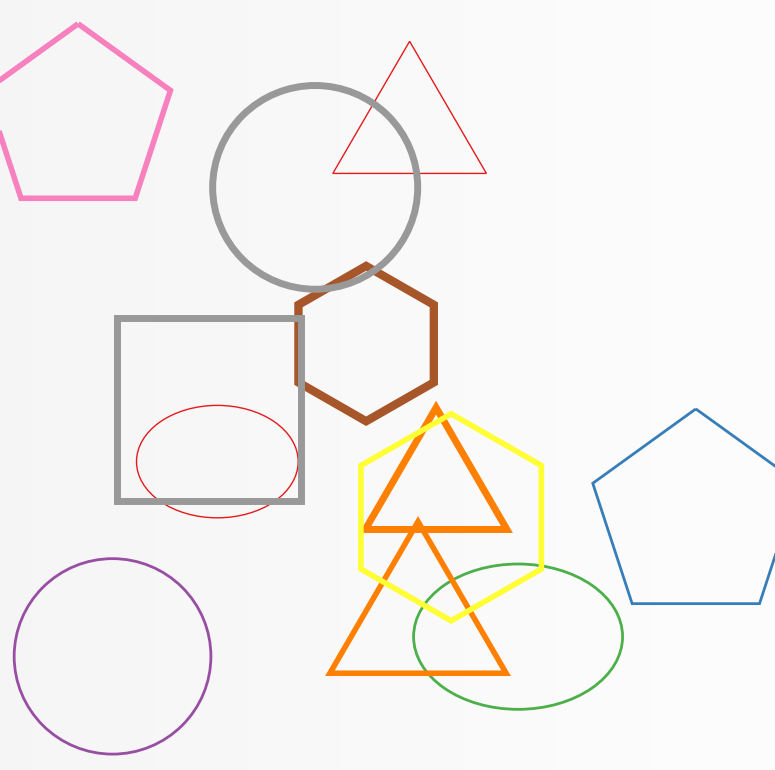[{"shape": "oval", "thickness": 0.5, "radius": 0.52, "center": [0.28, 0.401]}, {"shape": "triangle", "thickness": 0.5, "radius": 0.57, "center": [0.529, 0.832]}, {"shape": "pentagon", "thickness": 1, "radius": 0.7, "center": [0.898, 0.329]}, {"shape": "oval", "thickness": 1, "radius": 0.67, "center": [0.668, 0.173]}, {"shape": "circle", "thickness": 1, "radius": 0.63, "center": [0.145, 0.148]}, {"shape": "triangle", "thickness": 2, "radius": 0.66, "center": [0.539, 0.191]}, {"shape": "triangle", "thickness": 2.5, "radius": 0.53, "center": [0.563, 0.365]}, {"shape": "hexagon", "thickness": 2, "radius": 0.67, "center": [0.582, 0.328]}, {"shape": "hexagon", "thickness": 3, "radius": 0.5, "center": [0.472, 0.554]}, {"shape": "pentagon", "thickness": 2, "radius": 0.63, "center": [0.101, 0.844]}, {"shape": "circle", "thickness": 2.5, "radius": 0.66, "center": [0.407, 0.757]}, {"shape": "square", "thickness": 2.5, "radius": 0.59, "center": [0.27, 0.468]}]